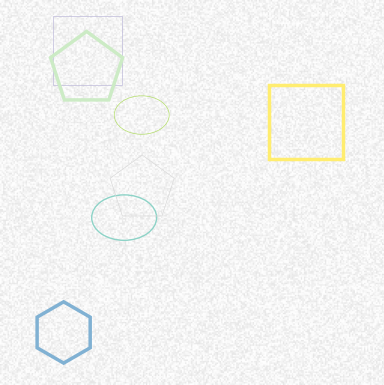[{"shape": "oval", "thickness": 1, "radius": 0.42, "center": [0.323, 0.435]}, {"shape": "square", "thickness": 0.5, "radius": 0.45, "center": [0.227, 0.869]}, {"shape": "hexagon", "thickness": 2.5, "radius": 0.4, "center": [0.165, 0.136]}, {"shape": "oval", "thickness": 0.5, "radius": 0.36, "center": [0.368, 0.701]}, {"shape": "pentagon", "thickness": 0.5, "radius": 0.44, "center": [0.369, 0.51]}, {"shape": "pentagon", "thickness": 2.5, "radius": 0.49, "center": [0.225, 0.82]}, {"shape": "square", "thickness": 2.5, "radius": 0.48, "center": [0.794, 0.684]}]